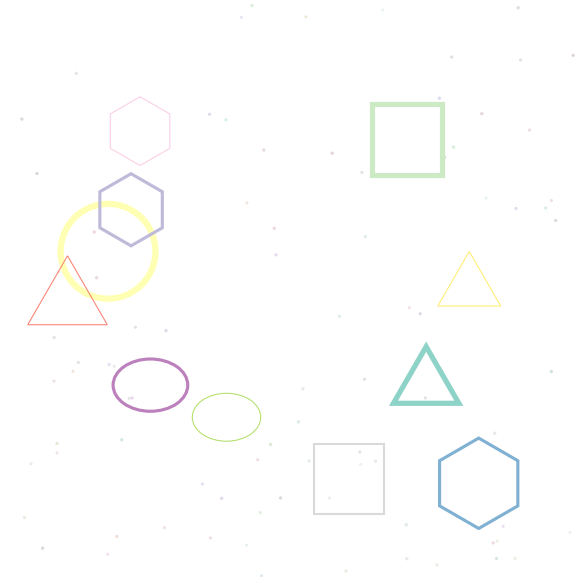[{"shape": "triangle", "thickness": 2.5, "radius": 0.33, "center": [0.738, 0.333]}, {"shape": "circle", "thickness": 3, "radius": 0.41, "center": [0.187, 0.564]}, {"shape": "hexagon", "thickness": 1.5, "radius": 0.31, "center": [0.227, 0.636]}, {"shape": "triangle", "thickness": 0.5, "radius": 0.4, "center": [0.117, 0.477]}, {"shape": "hexagon", "thickness": 1.5, "radius": 0.39, "center": [0.829, 0.162]}, {"shape": "oval", "thickness": 0.5, "radius": 0.3, "center": [0.392, 0.277]}, {"shape": "hexagon", "thickness": 0.5, "radius": 0.3, "center": [0.243, 0.772]}, {"shape": "square", "thickness": 1, "radius": 0.3, "center": [0.604, 0.17]}, {"shape": "oval", "thickness": 1.5, "radius": 0.32, "center": [0.26, 0.332]}, {"shape": "square", "thickness": 2.5, "radius": 0.3, "center": [0.705, 0.758]}, {"shape": "triangle", "thickness": 0.5, "radius": 0.31, "center": [0.813, 0.501]}]